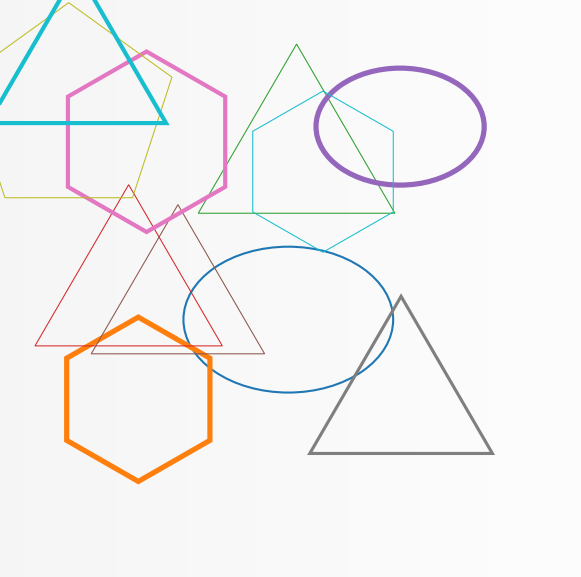[{"shape": "oval", "thickness": 1, "radius": 0.9, "center": [0.496, 0.446]}, {"shape": "hexagon", "thickness": 2.5, "radius": 0.71, "center": [0.238, 0.308]}, {"shape": "triangle", "thickness": 0.5, "radius": 0.98, "center": [0.51, 0.728]}, {"shape": "triangle", "thickness": 0.5, "radius": 0.93, "center": [0.221, 0.493]}, {"shape": "oval", "thickness": 2.5, "radius": 0.72, "center": [0.688, 0.78]}, {"shape": "triangle", "thickness": 0.5, "radius": 0.86, "center": [0.306, 0.473]}, {"shape": "hexagon", "thickness": 2, "radius": 0.78, "center": [0.252, 0.754]}, {"shape": "triangle", "thickness": 1.5, "radius": 0.91, "center": [0.69, 0.305]}, {"shape": "pentagon", "thickness": 0.5, "radius": 0.93, "center": [0.118, 0.808]}, {"shape": "triangle", "thickness": 2, "radius": 0.88, "center": [0.133, 0.874]}, {"shape": "hexagon", "thickness": 0.5, "radius": 0.7, "center": [0.556, 0.702]}]